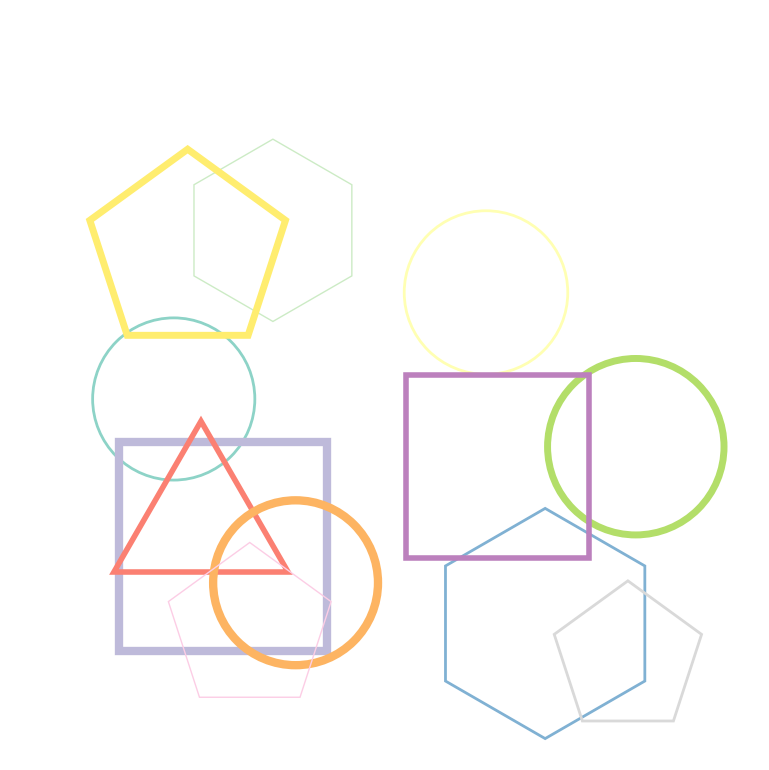[{"shape": "circle", "thickness": 1, "radius": 0.53, "center": [0.226, 0.482]}, {"shape": "circle", "thickness": 1, "radius": 0.53, "center": [0.631, 0.62]}, {"shape": "square", "thickness": 3, "radius": 0.68, "center": [0.29, 0.29]}, {"shape": "triangle", "thickness": 2, "radius": 0.65, "center": [0.261, 0.322]}, {"shape": "hexagon", "thickness": 1, "radius": 0.75, "center": [0.708, 0.19]}, {"shape": "circle", "thickness": 3, "radius": 0.54, "center": [0.384, 0.243]}, {"shape": "circle", "thickness": 2.5, "radius": 0.57, "center": [0.826, 0.42]}, {"shape": "pentagon", "thickness": 0.5, "radius": 0.56, "center": [0.324, 0.184]}, {"shape": "pentagon", "thickness": 1, "radius": 0.5, "center": [0.815, 0.145]}, {"shape": "square", "thickness": 2, "radius": 0.59, "center": [0.646, 0.394]}, {"shape": "hexagon", "thickness": 0.5, "radius": 0.59, "center": [0.354, 0.701]}, {"shape": "pentagon", "thickness": 2.5, "radius": 0.67, "center": [0.244, 0.673]}]